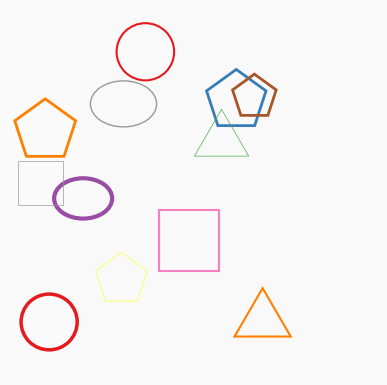[{"shape": "circle", "thickness": 1.5, "radius": 0.37, "center": [0.375, 0.866]}, {"shape": "circle", "thickness": 2.5, "radius": 0.36, "center": [0.127, 0.164]}, {"shape": "pentagon", "thickness": 2, "radius": 0.4, "center": [0.61, 0.739]}, {"shape": "triangle", "thickness": 0.5, "radius": 0.41, "center": [0.572, 0.635]}, {"shape": "oval", "thickness": 3, "radius": 0.37, "center": [0.215, 0.485]}, {"shape": "triangle", "thickness": 1.5, "radius": 0.42, "center": [0.678, 0.168]}, {"shape": "pentagon", "thickness": 2, "radius": 0.41, "center": [0.117, 0.661]}, {"shape": "pentagon", "thickness": 0.5, "radius": 0.35, "center": [0.313, 0.275]}, {"shape": "pentagon", "thickness": 2, "radius": 0.3, "center": [0.656, 0.748]}, {"shape": "square", "thickness": 1.5, "radius": 0.39, "center": [0.488, 0.375]}, {"shape": "oval", "thickness": 1, "radius": 0.43, "center": [0.319, 0.73]}, {"shape": "square", "thickness": 0.5, "radius": 0.29, "center": [0.106, 0.525]}]